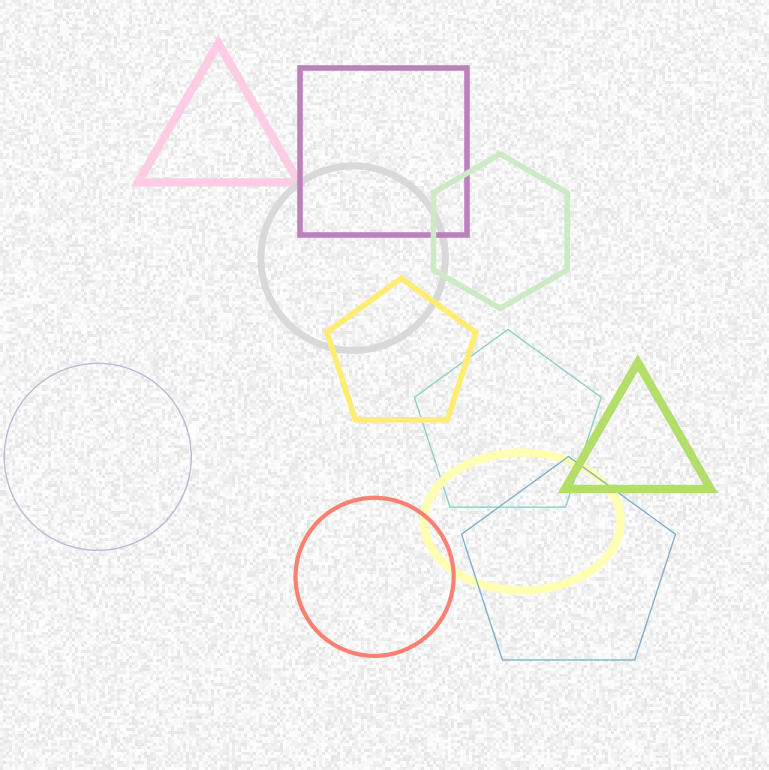[{"shape": "pentagon", "thickness": 0.5, "radius": 0.64, "center": [0.66, 0.445]}, {"shape": "oval", "thickness": 3, "radius": 0.64, "center": [0.678, 0.323]}, {"shape": "circle", "thickness": 0.5, "radius": 0.61, "center": [0.127, 0.407]}, {"shape": "circle", "thickness": 1.5, "radius": 0.51, "center": [0.486, 0.251]}, {"shape": "pentagon", "thickness": 0.5, "radius": 0.73, "center": [0.738, 0.261]}, {"shape": "triangle", "thickness": 3, "radius": 0.55, "center": [0.828, 0.42]}, {"shape": "triangle", "thickness": 3, "radius": 0.6, "center": [0.284, 0.823]}, {"shape": "circle", "thickness": 2.5, "radius": 0.6, "center": [0.459, 0.665]}, {"shape": "square", "thickness": 2, "radius": 0.55, "center": [0.498, 0.803]}, {"shape": "hexagon", "thickness": 2, "radius": 0.5, "center": [0.65, 0.7]}, {"shape": "pentagon", "thickness": 2, "radius": 0.51, "center": [0.521, 0.537]}]